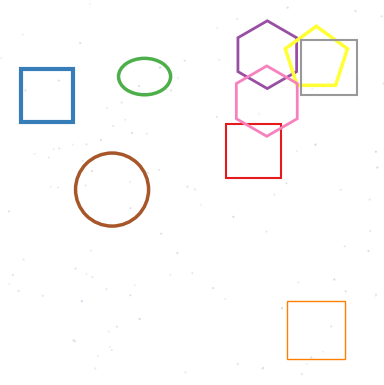[{"shape": "square", "thickness": 1.5, "radius": 0.35, "center": [0.658, 0.609]}, {"shape": "square", "thickness": 3, "radius": 0.34, "center": [0.122, 0.752]}, {"shape": "oval", "thickness": 2.5, "radius": 0.34, "center": [0.375, 0.801]}, {"shape": "hexagon", "thickness": 2, "radius": 0.44, "center": [0.694, 0.858]}, {"shape": "square", "thickness": 1, "radius": 0.37, "center": [0.821, 0.142]}, {"shape": "pentagon", "thickness": 2.5, "radius": 0.42, "center": [0.822, 0.847]}, {"shape": "circle", "thickness": 2.5, "radius": 0.47, "center": [0.291, 0.508]}, {"shape": "hexagon", "thickness": 2, "radius": 0.46, "center": [0.693, 0.737]}, {"shape": "square", "thickness": 1.5, "radius": 0.36, "center": [0.854, 0.825]}]